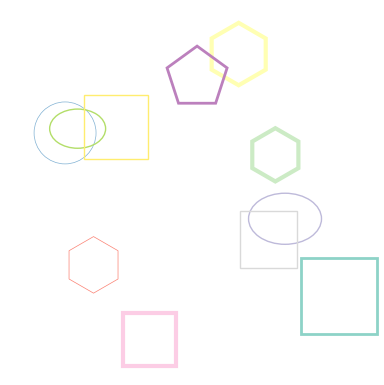[{"shape": "square", "thickness": 2, "radius": 0.49, "center": [0.88, 0.231]}, {"shape": "hexagon", "thickness": 3, "radius": 0.41, "center": [0.62, 0.86]}, {"shape": "oval", "thickness": 1, "radius": 0.47, "center": [0.74, 0.432]}, {"shape": "hexagon", "thickness": 0.5, "radius": 0.37, "center": [0.243, 0.312]}, {"shape": "circle", "thickness": 0.5, "radius": 0.4, "center": [0.169, 0.655]}, {"shape": "oval", "thickness": 1, "radius": 0.36, "center": [0.202, 0.666]}, {"shape": "square", "thickness": 3, "radius": 0.34, "center": [0.389, 0.118]}, {"shape": "square", "thickness": 1, "radius": 0.37, "center": [0.697, 0.377]}, {"shape": "pentagon", "thickness": 2, "radius": 0.41, "center": [0.512, 0.798]}, {"shape": "hexagon", "thickness": 3, "radius": 0.35, "center": [0.715, 0.598]}, {"shape": "square", "thickness": 1, "radius": 0.42, "center": [0.302, 0.669]}]